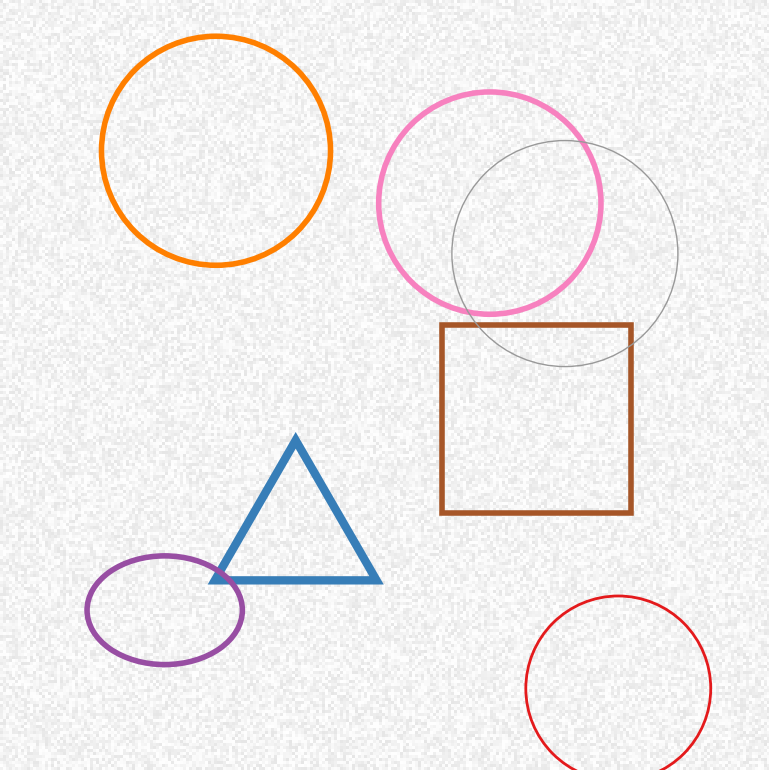[{"shape": "circle", "thickness": 1, "radius": 0.6, "center": [0.803, 0.106]}, {"shape": "triangle", "thickness": 3, "radius": 0.61, "center": [0.384, 0.307]}, {"shape": "oval", "thickness": 2, "radius": 0.5, "center": [0.214, 0.207]}, {"shape": "circle", "thickness": 2, "radius": 0.74, "center": [0.281, 0.804]}, {"shape": "square", "thickness": 2, "radius": 0.61, "center": [0.697, 0.456]}, {"shape": "circle", "thickness": 2, "radius": 0.72, "center": [0.636, 0.736]}, {"shape": "circle", "thickness": 0.5, "radius": 0.73, "center": [0.734, 0.671]}]